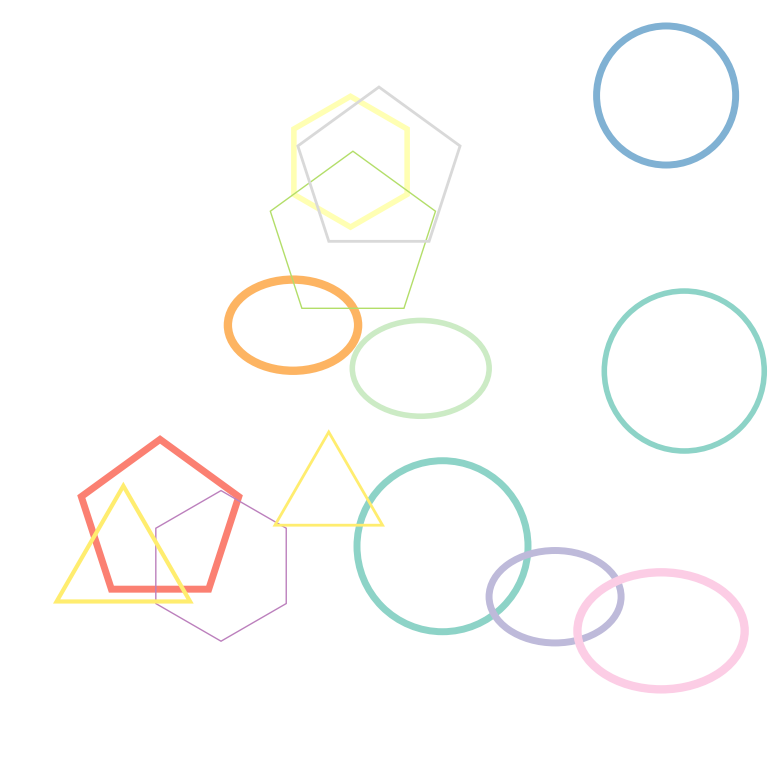[{"shape": "circle", "thickness": 2.5, "radius": 0.56, "center": [0.575, 0.291]}, {"shape": "circle", "thickness": 2, "radius": 0.52, "center": [0.889, 0.518]}, {"shape": "hexagon", "thickness": 2, "radius": 0.42, "center": [0.455, 0.79]}, {"shape": "oval", "thickness": 2.5, "radius": 0.43, "center": [0.721, 0.225]}, {"shape": "pentagon", "thickness": 2.5, "radius": 0.54, "center": [0.208, 0.322]}, {"shape": "circle", "thickness": 2.5, "radius": 0.45, "center": [0.865, 0.876]}, {"shape": "oval", "thickness": 3, "radius": 0.42, "center": [0.381, 0.578]}, {"shape": "pentagon", "thickness": 0.5, "radius": 0.56, "center": [0.458, 0.691]}, {"shape": "oval", "thickness": 3, "radius": 0.54, "center": [0.859, 0.181]}, {"shape": "pentagon", "thickness": 1, "radius": 0.55, "center": [0.492, 0.776]}, {"shape": "hexagon", "thickness": 0.5, "radius": 0.49, "center": [0.287, 0.265]}, {"shape": "oval", "thickness": 2, "radius": 0.44, "center": [0.546, 0.522]}, {"shape": "triangle", "thickness": 1, "radius": 0.4, "center": [0.427, 0.358]}, {"shape": "triangle", "thickness": 1.5, "radius": 0.5, "center": [0.16, 0.269]}]